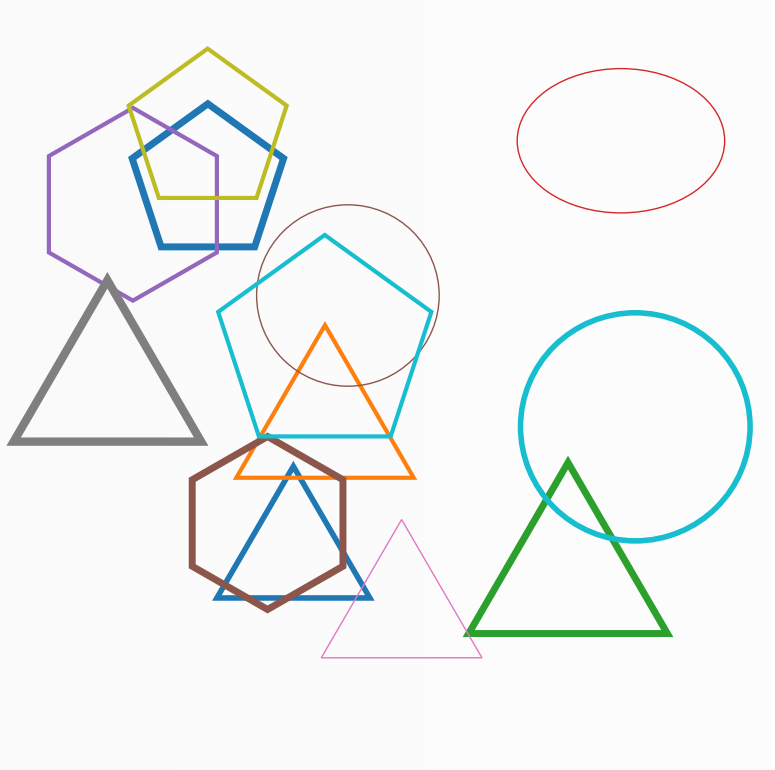[{"shape": "pentagon", "thickness": 2.5, "radius": 0.51, "center": [0.268, 0.762]}, {"shape": "triangle", "thickness": 2, "radius": 0.57, "center": [0.379, 0.28]}, {"shape": "triangle", "thickness": 1.5, "radius": 0.66, "center": [0.419, 0.446]}, {"shape": "triangle", "thickness": 2.5, "radius": 0.74, "center": [0.733, 0.251]}, {"shape": "oval", "thickness": 0.5, "radius": 0.67, "center": [0.801, 0.817]}, {"shape": "hexagon", "thickness": 1.5, "radius": 0.63, "center": [0.171, 0.735]}, {"shape": "circle", "thickness": 0.5, "radius": 0.59, "center": [0.449, 0.616]}, {"shape": "hexagon", "thickness": 2.5, "radius": 0.56, "center": [0.345, 0.321]}, {"shape": "triangle", "thickness": 0.5, "radius": 0.6, "center": [0.518, 0.206]}, {"shape": "triangle", "thickness": 3, "radius": 0.7, "center": [0.139, 0.496]}, {"shape": "pentagon", "thickness": 1.5, "radius": 0.54, "center": [0.268, 0.83]}, {"shape": "circle", "thickness": 2, "radius": 0.74, "center": [0.82, 0.446]}, {"shape": "pentagon", "thickness": 1.5, "radius": 0.72, "center": [0.419, 0.55]}]